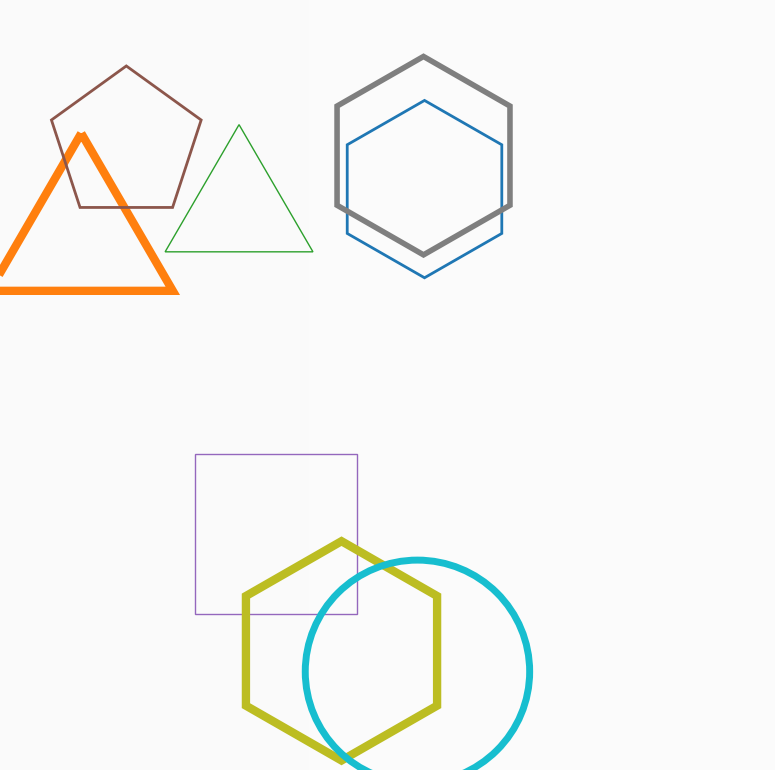[{"shape": "hexagon", "thickness": 1, "radius": 0.58, "center": [0.548, 0.754]}, {"shape": "triangle", "thickness": 3, "radius": 0.68, "center": [0.105, 0.69]}, {"shape": "triangle", "thickness": 0.5, "radius": 0.55, "center": [0.308, 0.728]}, {"shape": "square", "thickness": 0.5, "radius": 0.52, "center": [0.356, 0.306]}, {"shape": "pentagon", "thickness": 1, "radius": 0.51, "center": [0.163, 0.813]}, {"shape": "hexagon", "thickness": 2, "radius": 0.64, "center": [0.546, 0.798]}, {"shape": "hexagon", "thickness": 3, "radius": 0.71, "center": [0.441, 0.155]}, {"shape": "circle", "thickness": 2.5, "radius": 0.72, "center": [0.539, 0.128]}]